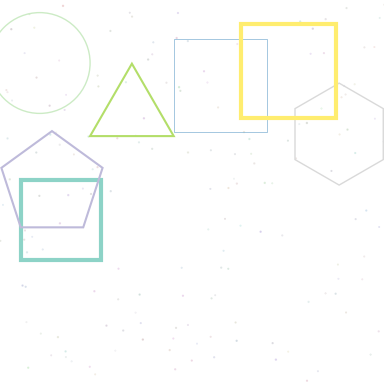[{"shape": "square", "thickness": 3, "radius": 0.51, "center": [0.158, 0.428]}, {"shape": "pentagon", "thickness": 1.5, "radius": 0.69, "center": [0.135, 0.521]}, {"shape": "square", "thickness": 0.5, "radius": 0.61, "center": [0.573, 0.777]}, {"shape": "triangle", "thickness": 1.5, "radius": 0.63, "center": [0.343, 0.709]}, {"shape": "hexagon", "thickness": 1, "radius": 0.66, "center": [0.881, 0.652]}, {"shape": "circle", "thickness": 1, "radius": 0.65, "center": [0.103, 0.836]}, {"shape": "square", "thickness": 3, "radius": 0.62, "center": [0.749, 0.816]}]